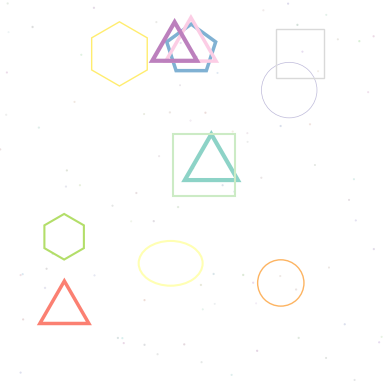[{"shape": "triangle", "thickness": 3, "radius": 0.4, "center": [0.549, 0.572]}, {"shape": "oval", "thickness": 1.5, "radius": 0.42, "center": [0.443, 0.316]}, {"shape": "circle", "thickness": 0.5, "radius": 0.36, "center": [0.751, 0.766]}, {"shape": "triangle", "thickness": 2.5, "radius": 0.37, "center": [0.167, 0.197]}, {"shape": "pentagon", "thickness": 2.5, "radius": 0.33, "center": [0.497, 0.871]}, {"shape": "circle", "thickness": 1, "radius": 0.3, "center": [0.729, 0.265]}, {"shape": "hexagon", "thickness": 1.5, "radius": 0.3, "center": [0.167, 0.385]}, {"shape": "triangle", "thickness": 2.5, "radius": 0.38, "center": [0.496, 0.879]}, {"shape": "square", "thickness": 1, "radius": 0.31, "center": [0.779, 0.861]}, {"shape": "triangle", "thickness": 3, "radius": 0.33, "center": [0.454, 0.876]}, {"shape": "square", "thickness": 1.5, "radius": 0.4, "center": [0.53, 0.572]}, {"shape": "hexagon", "thickness": 1, "radius": 0.42, "center": [0.31, 0.86]}]